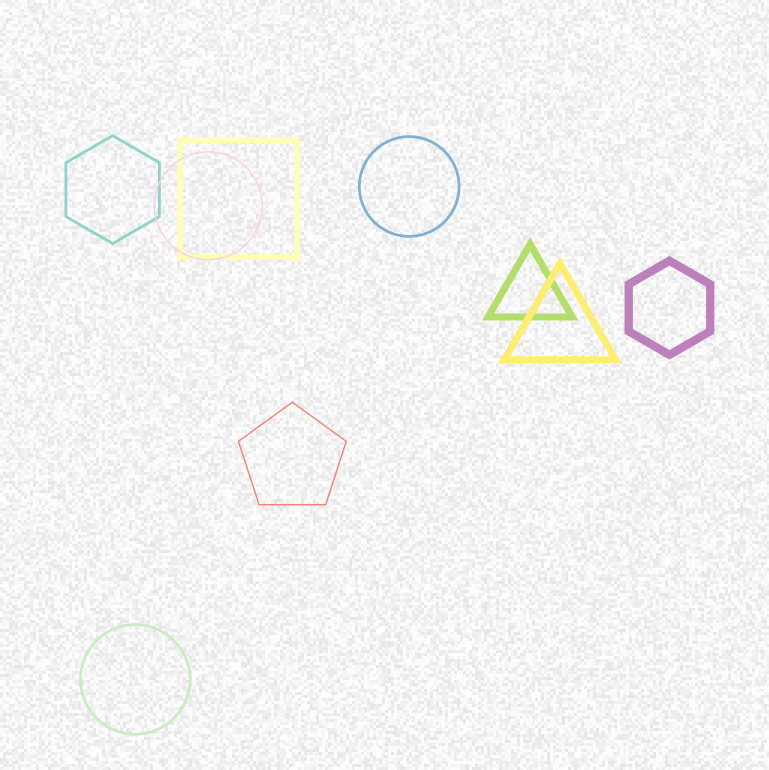[{"shape": "hexagon", "thickness": 1, "radius": 0.35, "center": [0.146, 0.754]}, {"shape": "square", "thickness": 2, "radius": 0.38, "center": [0.31, 0.742]}, {"shape": "pentagon", "thickness": 0.5, "radius": 0.37, "center": [0.38, 0.404]}, {"shape": "circle", "thickness": 1, "radius": 0.32, "center": [0.531, 0.758]}, {"shape": "triangle", "thickness": 2.5, "radius": 0.32, "center": [0.688, 0.62]}, {"shape": "circle", "thickness": 0.5, "radius": 0.35, "center": [0.27, 0.733]}, {"shape": "hexagon", "thickness": 3, "radius": 0.31, "center": [0.869, 0.6]}, {"shape": "circle", "thickness": 1, "radius": 0.36, "center": [0.176, 0.118]}, {"shape": "triangle", "thickness": 2.5, "radius": 0.42, "center": [0.727, 0.574]}]